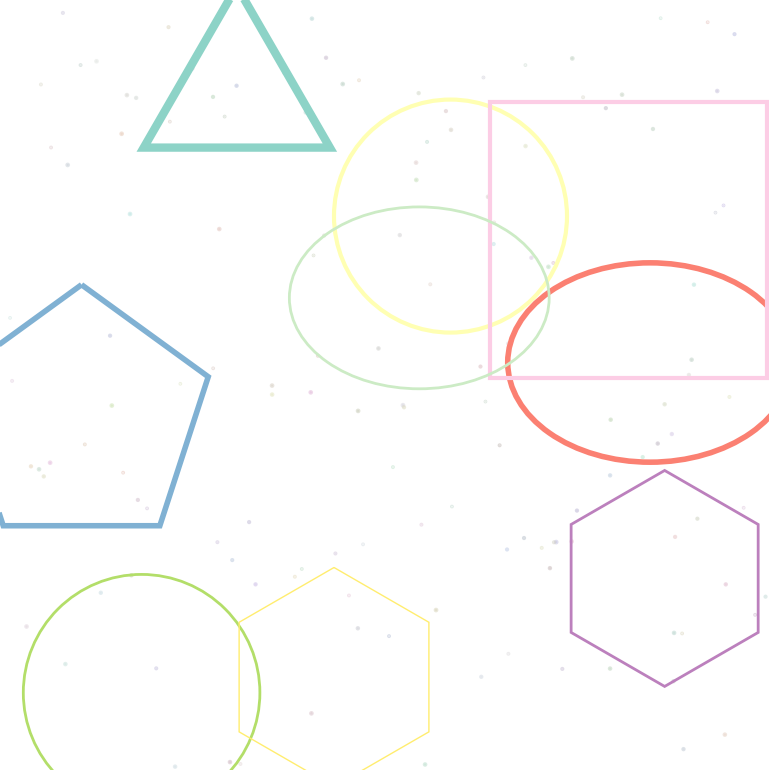[{"shape": "triangle", "thickness": 3, "radius": 0.7, "center": [0.308, 0.878]}, {"shape": "circle", "thickness": 1.5, "radius": 0.76, "center": [0.585, 0.719]}, {"shape": "oval", "thickness": 2, "radius": 0.92, "center": [0.844, 0.529]}, {"shape": "pentagon", "thickness": 2, "radius": 0.87, "center": [0.106, 0.457]}, {"shape": "circle", "thickness": 1, "radius": 0.77, "center": [0.184, 0.1]}, {"shape": "square", "thickness": 1.5, "radius": 0.9, "center": [0.816, 0.688]}, {"shape": "hexagon", "thickness": 1, "radius": 0.7, "center": [0.863, 0.249]}, {"shape": "oval", "thickness": 1, "radius": 0.84, "center": [0.545, 0.613]}, {"shape": "hexagon", "thickness": 0.5, "radius": 0.71, "center": [0.434, 0.121]}]